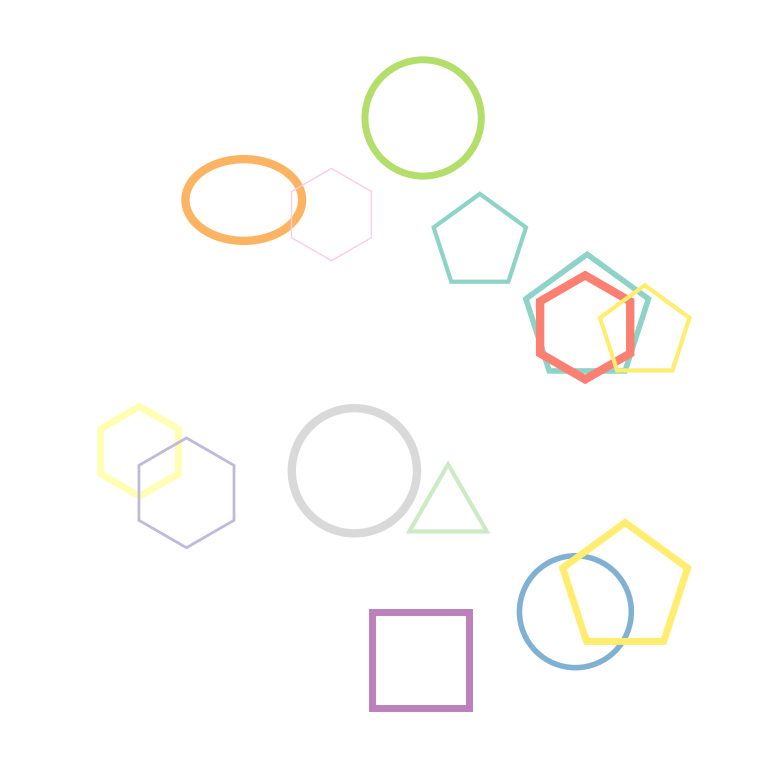[{"shape": "pentagon", "thickness": 1.5, "radius": 0.32, "center": [0.623, 0.685]}, {"shape": "pentagon", "thickness": 2, "radius": 0.42, "center": [0.763, 0.586]}, {"shape": "hexagon", "thickness": 2.5, "radius": 0.29, "center": [0.181, 0.414]}, {"shape": "hexagon", "thickness": 1, "radius": 0.36, "center": [0.242, 0.36]}, {"shape": "hexagon", "thickness": 3, "radius": 0.34, "center": [0.76, 0.575]}, {"shape": "circle", "thickness": 2, "radius": 0.36, "center": [0.747, 0.206]}, {"shape": "oval", "thickness": 3, "radius": 0.38, "center": [0.317, 0.74]}, {"shape": "circle", "thickness": 2.5, "radius": 0.38, "center": [0.55, 0.847]}, {"shape": "hexagon", "thickness": 0.5, "radius": 0.3, "center": [0.43, 0.721]}, {"shape": "circle", "thickness": 3, "radius": 0.41, "center": [0.46, 0.389]}, {"shape": "square", "thickness": 2.5, "radius": 0.31, "center": [0.546, 0.143]}, {"shape": "triangle", "thickness": 1.5, "radius": 0.29, "center": [0.582, 0.339]}, {"shape": "pentagon", "thickness": 2.5, "radius": 0.43, "center": [0.812, 0.236]}, {"shape": "pentagon", "thickness": 1.5, "radius": 0.31, "center": [0.837, 0.568]}]